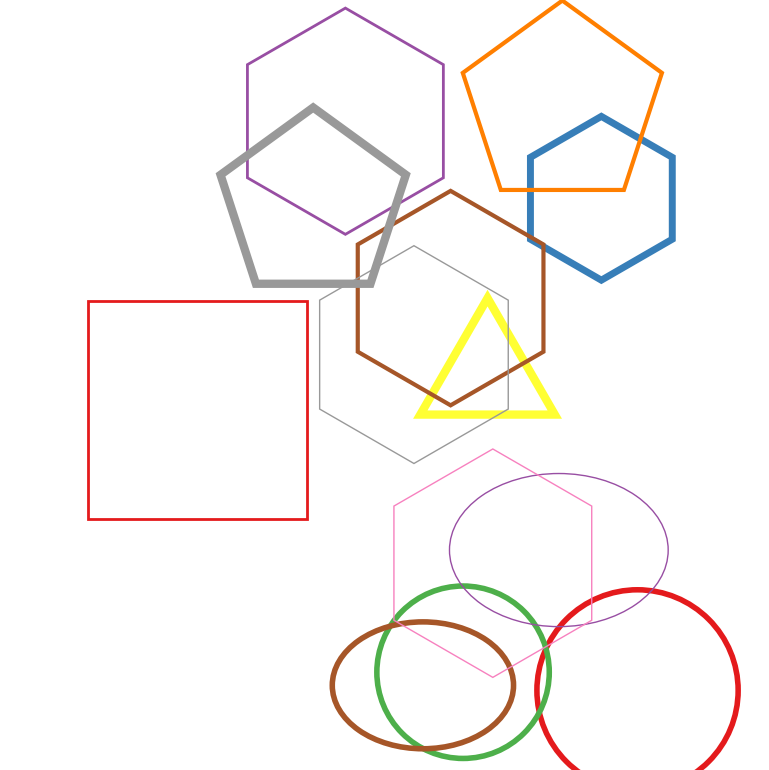[{"shape": "square", "thickness": 1, "radius": 0.71, "center": [0.257, 0.468]}, {"shape": "circle", "thickness": 2, "radius": 0.65, "center": [0.828, 0.103]}, {"shape": "hexagon", "thickness": 2.5, "radius": 0.53, "center": [0.781, 0.742]}, {"shape": "circle", "thickness": 2, "radius": 0.56, "center": [0.601, 0.127]}, {"shape": "oval", "thickness": 0.5, "radius": 0.71, "center": [0.726, 0.286]}, {"shape": "hexagon", "thickness": 1, "radius": 0.73, "center": [0.449, 0.843]}, {"shape": "pentagon", "thickness": 1.5, "radius": 0.68, "center": [0.73, 0.863]}, {"shape": "triangle", "thickness": 3, "radius": 0.5, "center": [0.633, 0.512]}, {"shape": "hexagon", "thickness": 1.5, "radius": 0.7, "center": [0.585, 0.613]}, {"shape": "oval", "thickness": 2, "radius": 0.59, "center": [0.549, 0.11]}, {"shape": "hexagon", "thickness": 0.5, "radius": 0.74, "center": [0.64, 0.269]}, {"shape": "pentagon", "thickness": 3, "radius": 0.63, "center": [0.407, 0.734]}, {"shape": "hexagon", "thickness": 0.5, "radius": 0.71, "center": [0.538, 0.539]}]